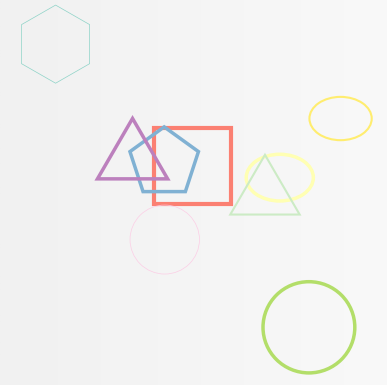[{"shape": "hexagon", "thickness": 0.5, "radius": 0.51, "center": [0.143, 0.885]}, {"shape": "oval", "thickness": 2.5, "radius": 0.43, "center": [0.722, 0.539]}, {"shape": "square", "thickness": 3, "radius": 0.49, "center": [0.497, 0.568]}, {"shape": "pentagon", "thickness": 2.5, "radius": 0.46, "center": [0.424, 0.577]}, {"shape": "circle", "thickness": 2.5, "radius": 0.59, "center": [0.797, 0.15]}, {"shape": "circle", "thickness": 0.5, "radius": 0.45, "center": [0.425, 0.378]}, {"shape": "triangle", "thickness": 2.5, "radius": 0.52, "center": [0.342, 0.588]}, {"shape": "triangle", "thickness": 1.5, "radius": 0.52, "center": [0.684, 0.494]}, {"shape": "oval", "thickness": 1.5, "radius": 0.4, "center": [0.879, 0.692]}]